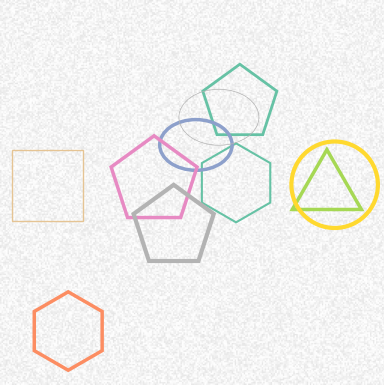[{"shape": "pentagon", "thickness": 2, "radius": 0.51, "center": [0.623, 0.732]}, {"shape": "hexagon", "thickness": 1.5, "radius": 0.51, "center": [0.613, 0.525]}, {"shape": "hexagon", "thickness": 2.5, "radius": 0.51, "center": [0.177, 0.14]}, {"shape": "oval", "thickness": 2.5, "radius": 0.47, "center": [0.509, 0.624]}, {"shape": "pentagon", "thickness": 2.5, "radius": 0.59, "center": [0.4, 0.53]}, {"shape": "triangle", "thickness": 2.5, "radius": 0.52, "center": [0.849, 0.508]}, {"shape": "circle", "thickness": 3, "radius": 0.56, "center": [0.869, 0.52]}, {"shape": "square", "thickness": 1, "radius": 0.46, "center": [0.124, 0.518]}, {"shape": "pentagon", "thickness": 3, "radius": 0.55, "center": [0.451, 0.411]}, {"shape": "oval", "thickness": 0.5, "radius": 0.52, "center": [0.569, 0.695]}]